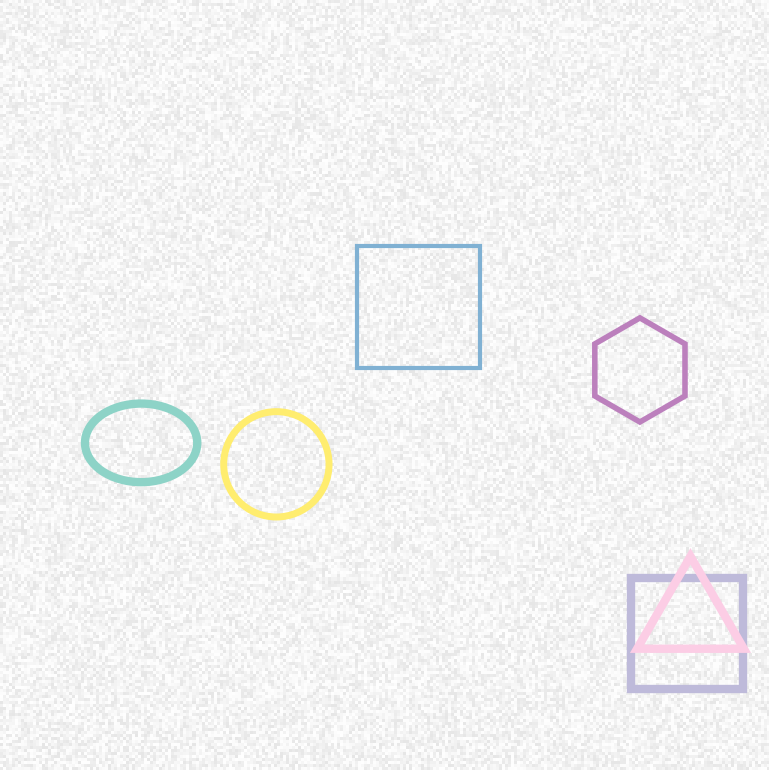[{"shape": "oval", "thickness": 3, "radius": 0.36, "center": [0.183, 0.425]}, {"shape": "square", "thickness": 3, "radius": 0.36, "center": [0.892, 0.177]}, {"shape": "square", "thickness": 1.5, "radius": 0.4, "center": [0.544, 0.601]}, {"shape": "triangle", "thickness": 3, "radius": 0.4, "center": [0.897, 0.197]}, {"shape": "hexagon", "thickness": 2, "radius": 0.34, "center": [0.831, 0.52]}, {"shape": "circle", "thickness": 2.5, "radius": 0.34, "center": [0.359, 0.397]}]